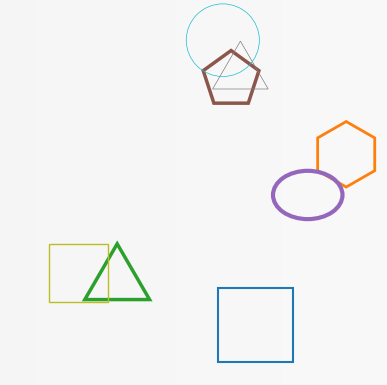[{"shape": "square", "thickness": 1.5, "radius": 0.48, "center": [0.659, 0.157]}, {"shape": "hexagon", "thickness": 2, "radius": 0.43, "center": [0.893, 0.599]}, {"shape": "triangle", "thickness": 2.5, "radius": 0.48, "center": [0.302, 0.27]}, {"shape": "oval", "thickness": 3, "radius": 0.45, "center": [0.794, 0.494]}, {"shape": "pentagon", "thickness": 2.5, "radius": 0.38, "center": [0.596, 0.793]}, {"shape": "triangle", "thickness": 0.5, "radius": 0.41, "center": [0.62, 0.81]}, {"shape": "square", "thickness": 1, "radius": 0.38, "center": [0.202, 0.29]}, {"shape": "circle", "thickness": 0.5, "radius": 0.47, "center": [0.575, 0.896]}]